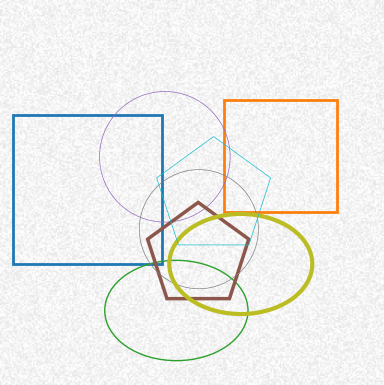[{"shape": "square", "thickness": 2, "radius": 0.97, "center": [0.228, 0.509]}, {"shape": "square", "thickness": 2, "radius": 0.73, "center": [0.729, 0.595]}, {"shape": "oval", "thickness": 1, "radius": 0.93, "center": [0.458, 0.194]}, {"shape": "circle", "thickness": 0.5, "radius": 0.85, "center": [0.428, 0.593]}, {"shape": "pentagon", "thickness": 2.5, "radius": 0.69, "center": [0.515, 0.336]}, {"shape": "circle", "thickness": 0.5, "radius": 0.77, "center": [0.517, 0.405]}, {"shape": "oval", "thickness": 3, "radius": 0.93, "center": [0.625, 0.314]}, {"shape": "pentagon", "thickness": 0.5, "radius": 0.78, "center": [0.555, 0.49]}]